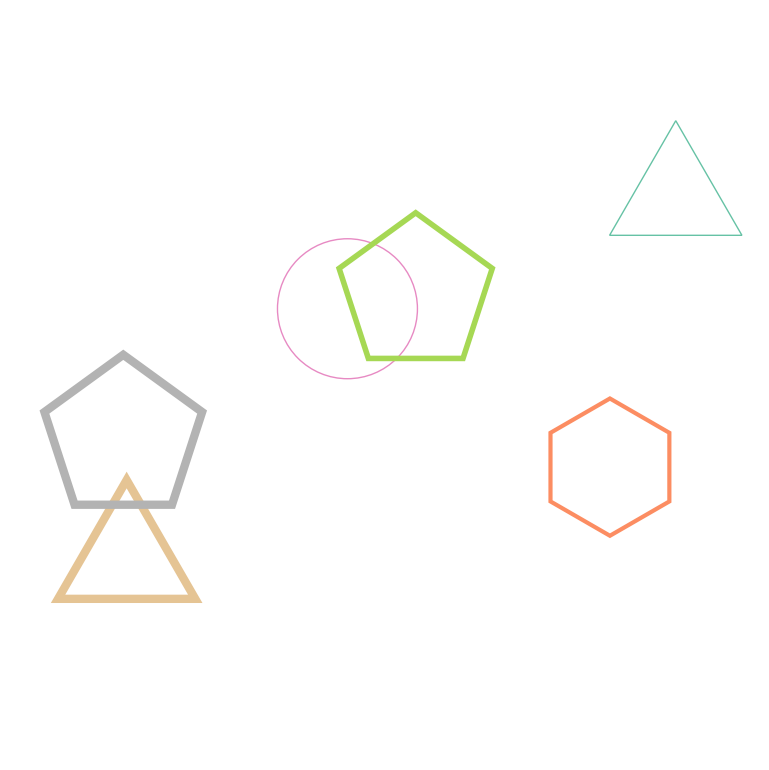[{"shape": "triangle", "thickness": 0.5, "radius": 0.5, "center": [0.878, 0.744]}, {"shape": "hexagon", "thickness": 1.5, "radius": 0.45, "center": [0.792, 0.393]}, {"shape": "circle", "thickness": 0.5, "radius": 0.45, "center": [0.451, 0.599]}, {"shape": "pentagon", "thickness": 2, "radius": 0.52, "center": [0.54, 0.619]}, {"shape": "triangle", "thickness": 3, "radius": 0.51, "center": [0.164, 0.274]}, {"shape": "pentagon", "thickness": 3, "radius": 0.54, "center": [0.16, 0.432]}]